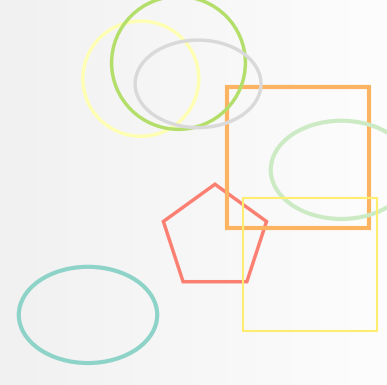[{"shape": "oval", "thickness": 3, "radius": 0.89, "center": [0.227, 0.182]}, {"shape": "circle", "thickness": 2.5, "radius": 0.75, "center": [0.363, 0.796]}, {"shape": "pentagon", "thickness": 2.5, "radius": 0.7, "center": [0.555, 0.382]}, {"shape": "square", "thickness": 3, "radius": 0.92, "center": [0.769, 0.59]}, {"shape": "circle", "thickness": 2.5, "radius": 0.86, "center": [0.461, 0.837]}, {"shape": "oval", "thickness": 2.5, "radius": 0.81, "center": [0.511, 0.782]}, {"shape": "oval", "thickness": 3, "radius": 0.91, "center": [0.881, 0.559]}, {"shape": "square", "thickness": 1.5, "radius": 0.86, "center": [0.799, 0.314]}]